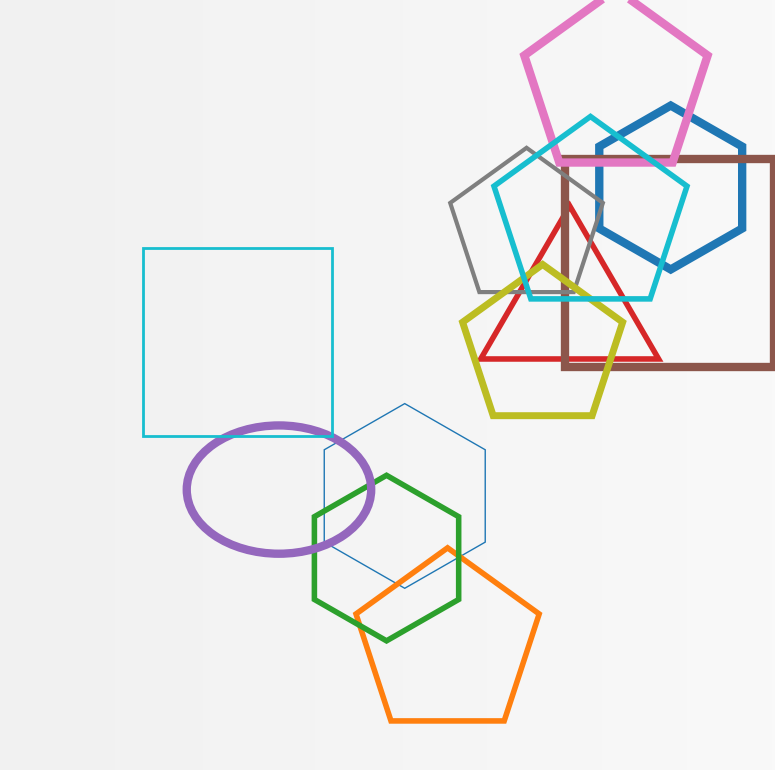[{"shape": "hexagon", "thickness": 3, "radius": 0.53, "center": [0.865, 0.756]}, {"shape": "hexagon", "thickness": 0.5, "radius": 0.6, "center": [0.522, 0.356]}, {"shape": "pentagon", "thickness": 2, "radius": 0.62, "center": [0.578, 0.164]}, {"shape": "hexagon", "thickness": 2, "radius": 0.54, "center": [0.499, 0.275]}, {"shape": "triangle", "thickness": 2, "radius": 0.66, "center": [0.735, 0.6]}, {"shape": "oval", "thickness": 3, "radius": 0.59, "center": [0.36, 0.364]}, {"shape": "square", "thickness": 3, "radius": 0.67, "center": [0.863, 0.659]}, {"shape": "pentagon", "thickness": 3, "radius": 0.62, "center": [0.795, 0.89]}, {"shape": "pentagon", "thickness": 1.5, "radius": 0.52, "center": [0.679, 0.704]}, {"shape": "pentagon", "thickness": 2.5, "radius": 0.54, "center": [0.7, 0.548]}, {"shape": "square", "thickness": 1, "radius": 0.61, "center": [0.306, 0.556]}, {"shape": "pentagon", "thickness": 2, "radius": 0.65, "center": [0.762, 0.718]}]